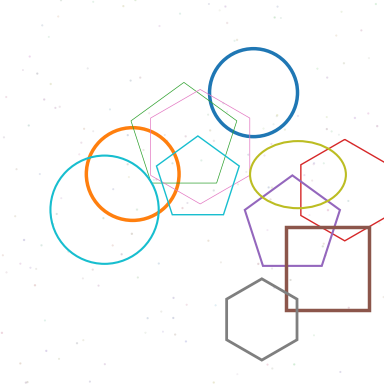[{"shape": "circle", "thickness": 2.5, "radius": 0.57, "center": [0.659, 0.759]}, {"shape": "circle", "thickness": 2.5, "radius": 0.6, "center": [0.345, 0.548]}, {"shape": "pentagon", "thickness": 0.5, "radius": 0.72, "center": [0.478, 0.641]}, {"shape": "hexagon", "thickness": 1, "radius": 0.66, "center": [0.896, 0.506]}, {"shape": "pentagon", "thickness": 1.5, "radius": 0.65, "center": [0.759, 0.415]}, {"shape": "square", "thickness": 2.5, "radius": 0.54, "center": [0.85, 0.302]}, {"shape": "hexagon", "thickness": 0.5, "radius": 0.74, "center": [0.52, 0.619]}, {"shape": "hexagon", "thickness": 2, "radius": 0.53, "center": [0.68, 0.17]}, {"shape": "oval", "thickness": 1.5, "radius": 0.62, "center": [0.774, 0.546]}, {"shape": "pentagon", "thickness": 1, "radius": 0.57, "center": [0.514, 0.534]}, {"shape": "circle", "thickness": 1.5, "radius": 0.7, "center": [0.272, 0.455]}]